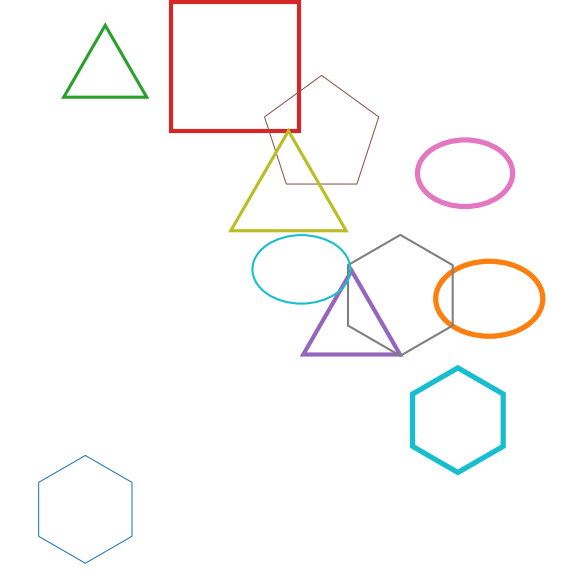[{"shape": "hexagon", "thickness": 0.5, "radius": 0.47, "center": [0.148, 0.117]}, {"shape": "oval", "thickness": 2.5, "radius": 0.46, "center": [0.847, 0.482]}, {"shape": "triangle", "thickness": 1.5, "radius": 0.42, "center": [0.182, 0.872]}, {"shape": "square", "thickness": 2, "radius": 0.56, "center": [0.407, 0.884]}, {"shape": "triangle", "thickness": 2, "radius": 0.48, "center": [0.609, 0.434]}, {"shape": "pentagon", "thickness": 0.5, "radius": 0.52, "center": [0.557, 0.765]}, {"shape": "oval", "thickness": 2.5, "radius": 0.41, "center": [0.805, 0.699]}, {"shape": "hexagon", "thickness": 1, "radius": 0.52, "center": [0.693, 0.488]}, {"shape": "triangle", "thickness": 1.5, "radius": 0.58, "center": [0.499, 0.657]}, {"shape": "oval", "thickness": 1, "radius": 0.42, "center": [0.522, 0.533]}, {"shape": "hexagon", "thickness": 2.5, "radius": 0.45, "center": [0.793, 0.272]}]